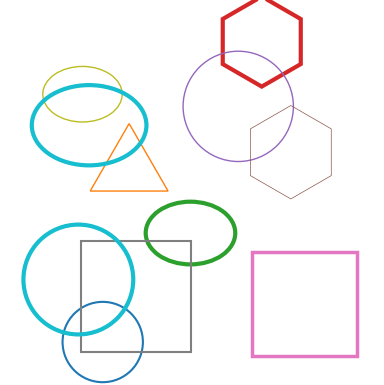[{"shape": "circle", "thickness": 1.5, "radius": 0.52, "center": [0.267, 0.112]}, {"shape": "triangle", "thickness": 1, "radius": 0.58, "center": [0.335, 0.562]}, {"shape": "oval", "thickness": 3, "radius": 0.58, "center": [0.495, 0.395]}, {"shape": "hexagon", "thickness": 3, "radius": 0.59, "center": [0.68, 0.892]}, {"shape": "circle", "thickness": 1, "radius": 0.72, "center": [0.619, 0.724]}, {"shape": "hexagon", "thickness": 0.5, "radius": 0.61, "center": [0.755, 0.605]}, {"shape": "square", "thickness": 2.5, "radius": 0.68, "center": [0.791, 0.21]}, {"shape": "square", "thickness": 1.5, "radius": 0.72, "center": [0.354, 0.23]}, {"shape": "oval", "thickness": 1, "radius": 0.52, "center": [0.214, 0.755]}, {"shape": "circle", "thickness": 3, "radius": 0.71, "center": [0.203, 0.274]}, {"shape": "oval", "thickness": 3, "radius": 0.74, "center": [0.231, 0.675]}]